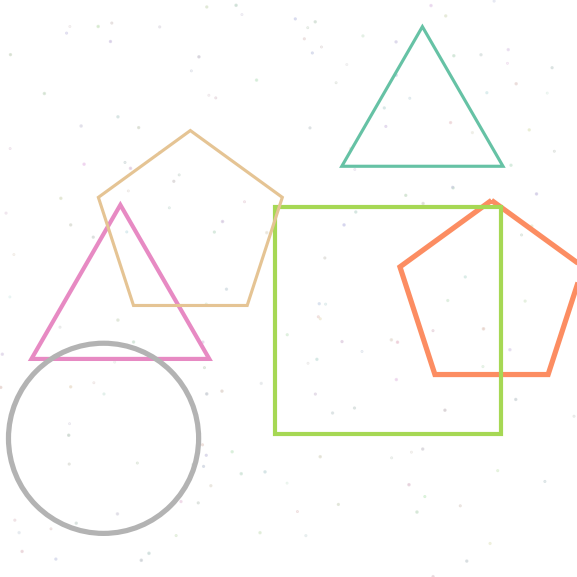[{"shape": "triangle", "thickness": 1.5, "radius": 0.81, "center": [0.731, 0.792]}, {"shape": "pentagon", "thickness": 2.5, "radius": 0.83, "center": [0.851, 0.485]}, {"shape": "triangle", "thickness": 2, "radius": 0.89, "center": [0.208, 0.467]}, {"shape": "square", "thickness": 2, "radius": 0.98, "center": [0.671, 0.444]}, {"shape": "pentagon", "thickness": 1.5, "radius": 0.84, "center": [0.33, 0.606]}, {"shape": "circle", "thickness": 2.5, "radius": 0.82, "center": [0.179, 0.24]}]